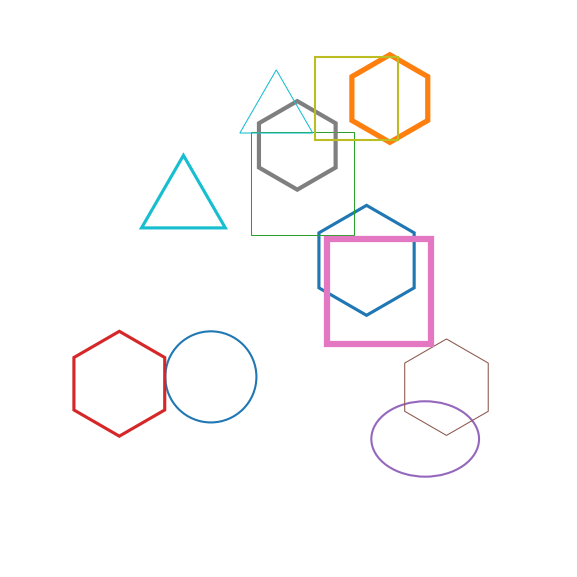[{"shape": "hexagon", "thickness": 1.5, "radius": 0.48, "center": [0.635, 0.548]}, {"shape": "circle", "thickness": 1, "radius": 0.39, "center": [0.365, 0.347]}, {"shape": "hexagon", "thickness": 2.5, "radius": 0.38, "center": [0.675, 0.829]}, {"shape": "square", "thickness": 0.5, "radius": 0.45, "center": [0.524, 0.681]}, {"shape": "hexagon", "thickness": 1.5, "radius": 0.45, "center": [0.207, 0.335]}, {"shape": "oval", "thickness": 1, "radius": 0.47, "center": [0.736, 0.239]}, {"shape": "hexagon", "thickness": 0.5, "radius": 0.42, "center": [0.773, 0.329]}, {"shape": "square", "thickness": 3, "radius": 0.45, "center": [0.657, 0.495]}, {"shape": "hexagon", "thickness": 2, "radius": 0.38, "center": [0.515, 0.747]}, {"shape": "square", "thickness": 1, "radius": 0.36, "center": [0.617, 0.828]}, {"shape": "triangle", "thickness": 1.5, "radius": 0.42, "center": [0.318, 0.646]}, {"shape": "triangle", "thickness": 0.5, "radius": 0.36, "center": [0.478, 0.805]}]